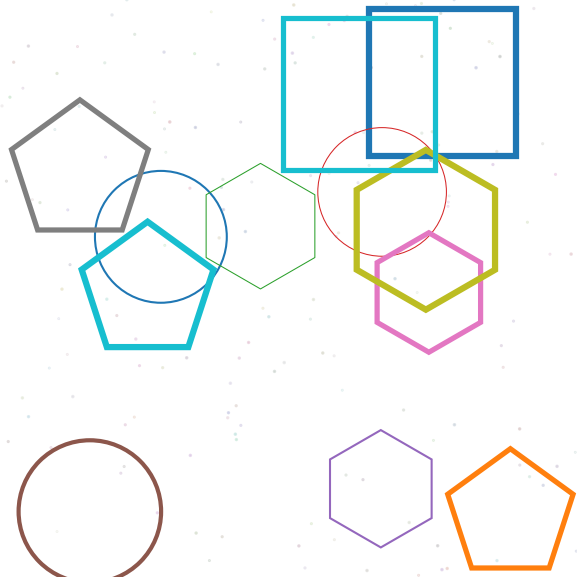[{"shape": "circle", "thickness": 1, "radius": 0.57, "center": [0.279, 0.589]}, {"shape": "square", "thickness": 3, "radius": 0.64, "center": [0.766, 0.856]}, {"shape": "pentagon", "thickness": 2.5, "radius": 0.57, "center": [0.884, 0.108]}, {"shape": "hexagon", "thickness": 0.5, "radius": 0.54, "center": [0.451, 0.608]}, {"shape": "circle", "thickness": 0.5, "radius": 0.56, "center": [0.662, 0.667]}, {"shape": "hexagon", "thickness": 1, "radius": 0.51, "center": [0.659, 0.153]}, {"shape": "circle", "thickness": 2, "radius": 0.62, "center": [0.156, 0.113]}, {"shape": "hexagon", "thickness": 2.5, "radius": 0.52, "center": [0.743, 0.493]}, {"shape": "pentagon", "thickness": 2.5, "radius": 0.62, "center": [0.138, 0.702]}, {"shape": "hexagon", "thickness": 3, "radius": 0.69, "center": [0.737, 0.601]}, {"shape": "pentagon", "thickness": 3, "radius": 0.6, "center": [0.256, 0.495]}, {"shape": "square", "thickness": 2.5, "radius": 0.66, "center": [0.622, 0.837]}]